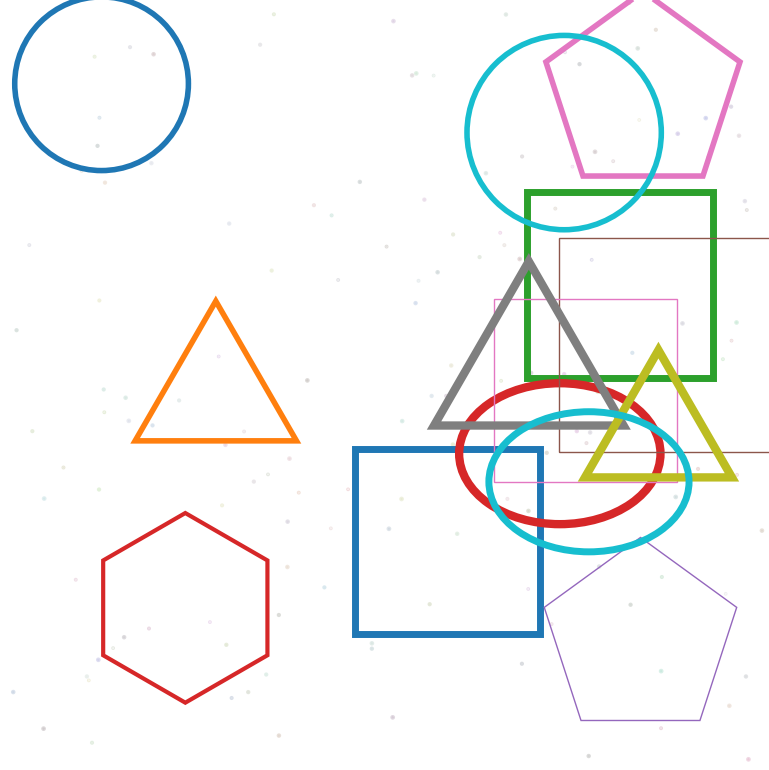[{"shape": "circle", "thickness": 2, "radius": 0.56, "center": [0.132, 0.891]}, {"shape": "square", "thickness": 2.5, "radius": 0.6, "center": [0.581, 0.297]}, {"shape": "triangle", "thickness": 2, "radius": 0.6, "center": [0.28, 0.488]}, {"shape": "square", "thickness": 2.5, "radius": 0.6, "center": [0.805, 0.63]}, {"shape": "oval", "thickness": 3, "radius": 0.65, "center": [0.727, 0.411]}, {"shape": "hexagon", "thickness": 1.5, "radius": 0.62, "center": [0.241, 0.211]}, {"shape": "pentagon", "thickness": 0.5, "radius": 0.66, "center": [0.832, 0.171]}, {"shape": "square", "thickness": 0.5, "radius": 0.7, "center": [0.866, 0.552]}, {"shape": "square", "thickness": 0.5, "radius": 0.59, "center": [0.761, 0.492]}, {"shape": "pentagon", "thickness": 2, "radius": 0.66, "center": [0.835, 0.879]}, {"shape": "triangle", "thickness": 3, "radius": 0.71, "center": [0.687, 0.518]}, {"shape": "triangle", "thickness": 3, "radius": 0.55, "center": [0.855, 0.435]}, {"shape": "oval", "thickness": 2.5, "radius": 0.65, "center": [0.765, 0.374]}, {"shape": "circle", "thickness": 2, "radius": 0.63, "center": [0.733, 0.828]}]